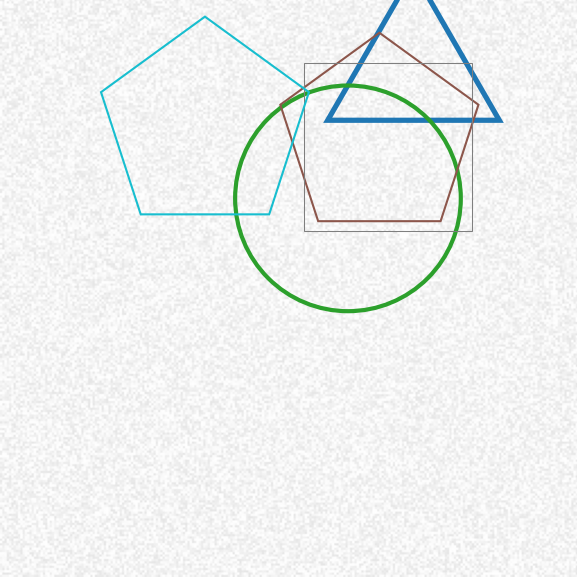[{"shape": "triangle", "thickness": 2.5, "radius": 0.86, "center": [0.716, 0.877]}, {"shape": "circle", "thickness": 2, "radius": 0.98, "center": [0.603, 0.656]}, {"shape": "pentagon", "thickness": 1, "radius": 0.9, "center": [0.657, 0.762]}, {"shape": "square", "thickness": 0.5, "radius": 0.73, "center": [0.672, 0.744]}, {"shape": "pentagon", "thickness": 1, "radius": 0.95, "center": [0.355, 0.781]}]